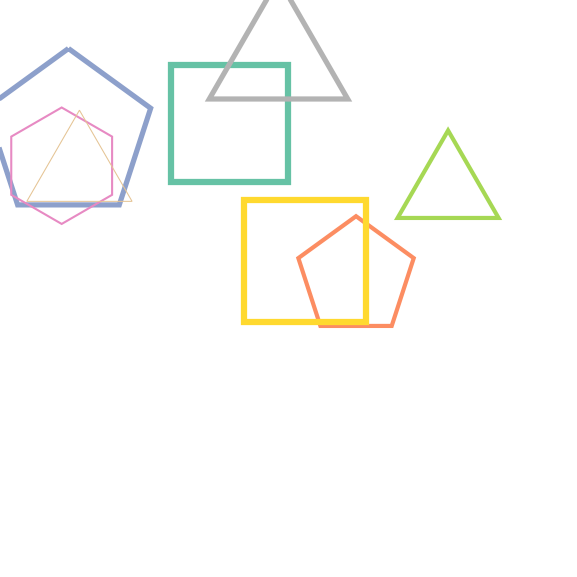[{"shape": "square", "thickness": 3, "radius": 0.5, "center": [0.398, 0.785]}, {"shape": "pentagon", "thickness": 2, "radius": 0.53, "center": [0.617, 0.52]}, {"shape": "pentagon", "thickness": 2.5, "radius": 0.75, "center": [0.119, 0.765]}, {"shape": "hexagon", "thickness": 1, "radius": 0.5, "center": [0.107, 0.712]}, {"shape": "triangle", "thickness": 2, "radius": 0.5, "center": [0.776, 0.672]}, {"shape": "square", "thickness": 3, "radius": 0.53, "center": [0.528, 0.547]}, {"shape": "triangle", "thickness": 0.5, "radius": 0.53, "center": [0.138, 0.703]}, {"shape": "triangle", "thickness": 2.5, "radius": 0.69, "center": [0.482, 0.897]}]